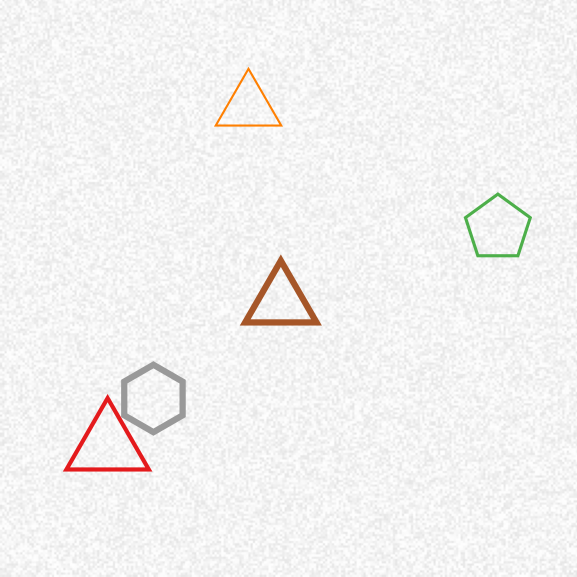[{"shape": "triangle", "thickness": 2, "radius": 0.41, "center": [0.186, 0.227]}, {"shape": "pentagon", "thickness": 1.5, "radius": 0.3, "center": [0.862, 0.604]}, {"shape": "triangle", "thickness": 1, "radius": 0.33, "center": [0.43, 0.814]}, {"shape": "triangle", "thickness": 3, "radius": 0.36, "center": [0.486, 0.476]}, {"shape": "hexagon", "thickness": 3, "radius": 0.29, "center": [0.266, 0.309]}]